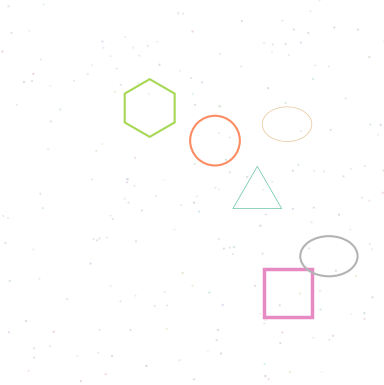[{"shape": "triangle", "thickness": 0.5, "radius": 0.37, "center": [0.668, 0.495]}, {"shape": "circle", "thickness": 1.5, "radius": 0.32, "center": [0.558, 0.635]}, {"shape": "square", "thickness": 2.5, "radius": 0.31, "center": [0.748, 0.24]}, {"shape": "hexagon", "thickness": 1.5, "radius": 0.37, "center": [0.389, 0.719]}, {"shape": "oval", "thickness": 0.5, "radius": 0.32, "center": [0.746, 0.677]}, {"shape": "oval", "thickness": 1.5, "radius": 0.37, "center": [0.854, 0.334]}]